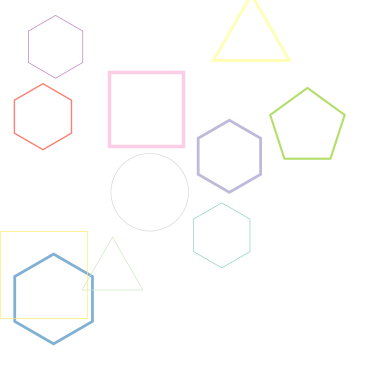[{"shape": "hexagon", "thickness": 0.5, "radius": 0.42, "center": [0.576, 0.389]}, {"shape": "triangle", "thickness": 2, "radius": 0.57, "center": [0.653, 0.9]}, {"shape": "hexagon", "thickness": 2, "radius": 0.47, "center": [0.596, 0.594]}, {"shape": "hexagon", "thickness": 1, "radius": 0.43, "center": [0.112, 0.697]}, {"shape": "hexagon", "thickness": 2, "radius": 0.58, "center": [0.139, 0.223]}, {"shape": "pentagon", "thickness": 1.5, "radius": 0.51, "center": [0.799, 0.67]}, {"shape": "square", "thickness": 2.5, "radius": 0.48, "center": [0.38, 0.717]}, {"shape": "circle", "thickness": 0.5, "radius": 0.5, "center": [0.389, 0.501]}, {"shape": "hexagon", "thickness": 0.5, "radius": 0.41, "center": [0.144, 0.878]}, {"shape": "triangle", "thickness": 0.5, "radius": 0.46, "center": [0.292, 0.292]}, {"shape": "square", "thickness": 0.5, "radius": 0.56, "center": [0.114, 0.288]}]